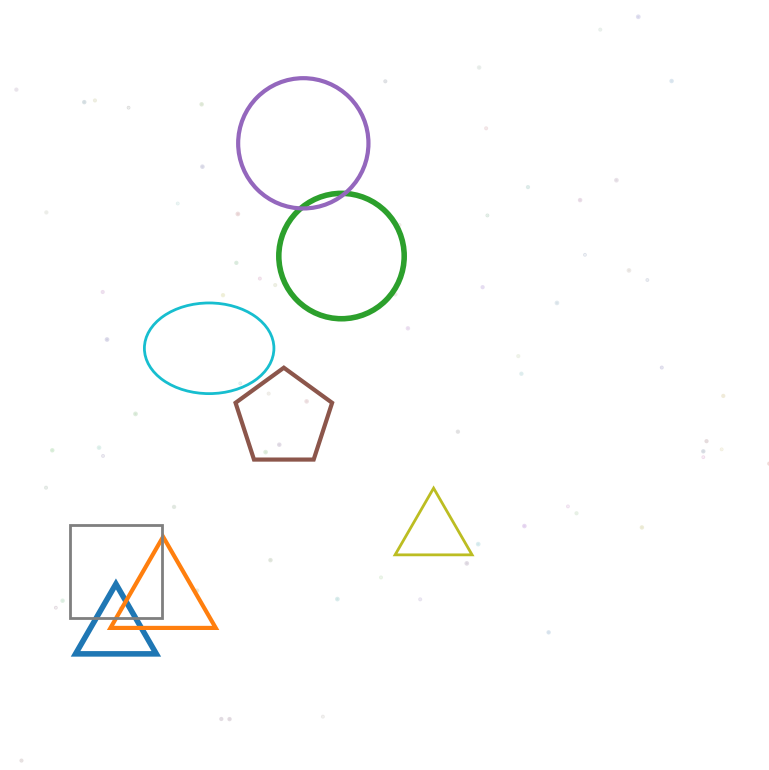[{"shape": "triangle", "thickness": 2, "radius": 0.3, "center": [0.151, 0.181]}, {"shape": "triangle", "thickness": 1.5, "radius": 0.39, "center": [0.212, 0.224]}, {"shape": "circle", "thickness": 2, "radius": 0.41, "center": [0.444, 0.667]}, {"shape": "circle", "thickness": 1.5, "radius": 0.42, "center": [0.394, 0.814]}, {"shape": "pentagon", "thickness": 1.5, "radius": 0.33, "center": [0.369, 0.456]}, {"shape": "square", "thickness": 1, "radius": 0.3, "center": [0.151, 0.258]}, {"shape": "triangle", "thickness": 1, "radius": 0.29, "center": [0.563, 0.308]}, {"shape": "oval", "thickness": 1, "radius": 0.42, "center": [0.272, 0.548]}]